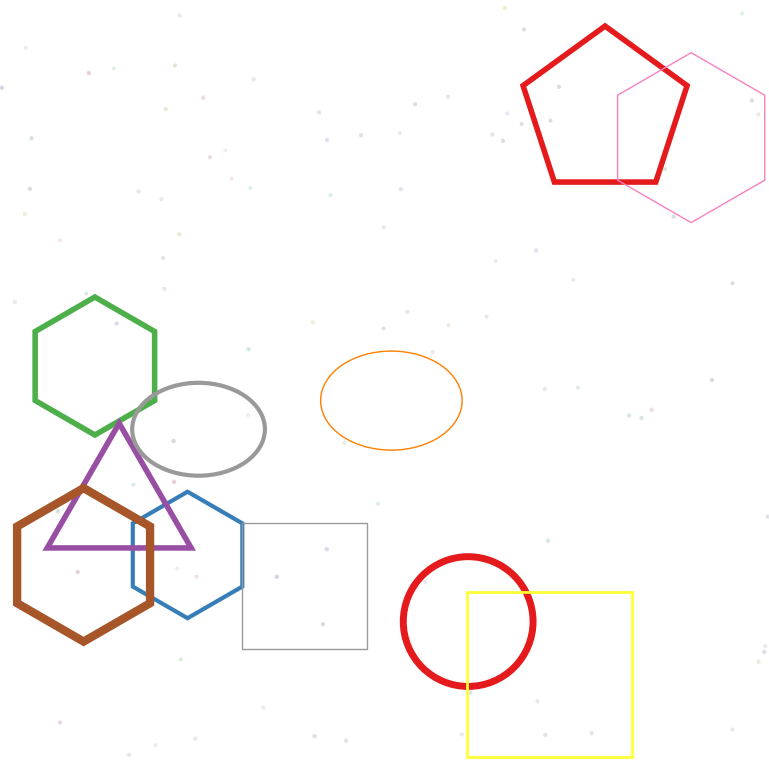[{"shape": "circle", "thickness": 2.5, "radius": 0.42, "center": [0.608, 0.193]}, {"shape": "pentagon", "thickness": 2, "radius": 0.56, "center": [0.786, 0.854]}, {"shape": "hexagon", "thickness": 1.5, "radius": 0.41, "center": [0.244, 0.279]}, {"shape": "hexagon", "thickness": 2, "radius": 0.45, "center": [0.123, 0.525]}, {"shape": "triangle", "thickness": 2, "radius": 0.54, "center": [0.155, 0.342]}, {"shape": "oval", "thickness": 0.5, "radius": 0.46, "center": [0.508, 0.48]}, {"shape": "square", "thickness": 1, "radius": 0.54, "center": [0.714, 0.124]}, {"shape": "hexagon", "thickness": 3, "radius": 0.5, "center": [0.109, 0.266]}, {"shape": "hexagon", "thickness": 0.5, "radius": 0.55, "center": [0.898, 0.821]}, {"shape": "square", "thickness": 0.5, "radius": 0.41, "center": [0.396, 0.239]}, {"shape": "oval", "thickness": 1.5, "radius": 0.43, "center": [0.258, 0.443]}]